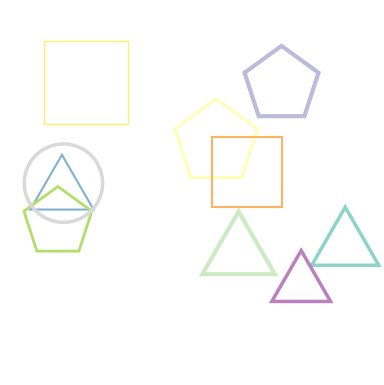[{"shape": "triangle", "thickness": 2.5, "radius": 0.5, "center": [0.897, 0.361]}, {"shape": "pentagon", "thickness": 2, "radius": 0.56, "center": [0.562, 0.63]}, {"shape": "pentagon", "thickness": 3, "radius": 0.5, "center": [0.731, 0.78]}, {"shape": "triangle", "thickness": 1.5, "radius": 0.47, "center": [0.161, 0.503]}, {"shape": "square", "thickness": 1.5, "radius": 0.46, "center": [0.641, 0.553]}, {"shape": "pentagon", "thickness": 2, "radius": 0.46, "center": [0.15, 0.423]}, {"shape": "circle", "thickness": 2.5, "radius": 0.51, "center": [0.165, 0.524]}, {"shape": "triangle", "thickness": 2.5, "radius": 0.44, "center": [0.782, 0.261]}, {"shape": "triangle", "thickness": 3, "radius": 0.54, "center": [0.62, 0.342]}, {"shape": "square", "thickness": 1, "radius": 0.54, "center": [0.223, 0.787]}]